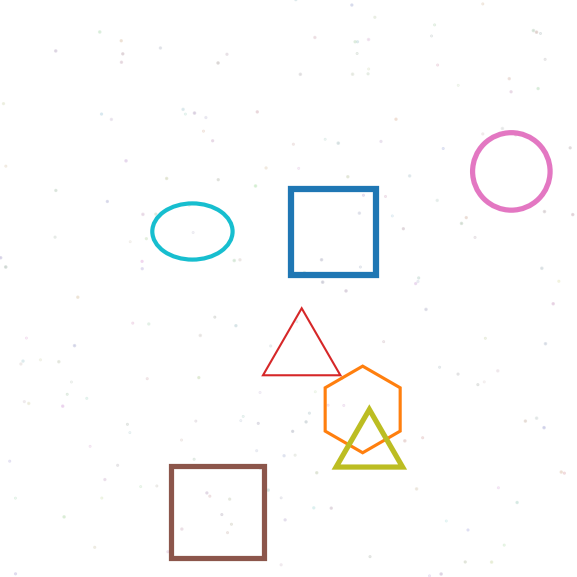[{"shape": "square", "thickness": 3, "radius": 0.37, "center": [0.578, 0.598]}, {"shape": "hexagon", "thickness": 1.5, "radius": 0.37, "center": [0.628, 0.29]}, {"shape": "triangle", "thickness": 1, "radius": 0.39, "center": [0.522, 0.388]}, {"shape": "square", "thickness": 2.5, "radius": 0.4, "center": [0.377, 0.113]}, {"shape": "circle", "thickness": 2.5, "radius": 0.34, "center": [0.885, 0.702]}, {"shape": "triangle", "thickness": 2.5, "radius": 0.33, "center": [0.64, 0.224]}, {"shape": "oval", "thickness": 2, "radius": 0.35, "center": [0.333, 0.598]}]